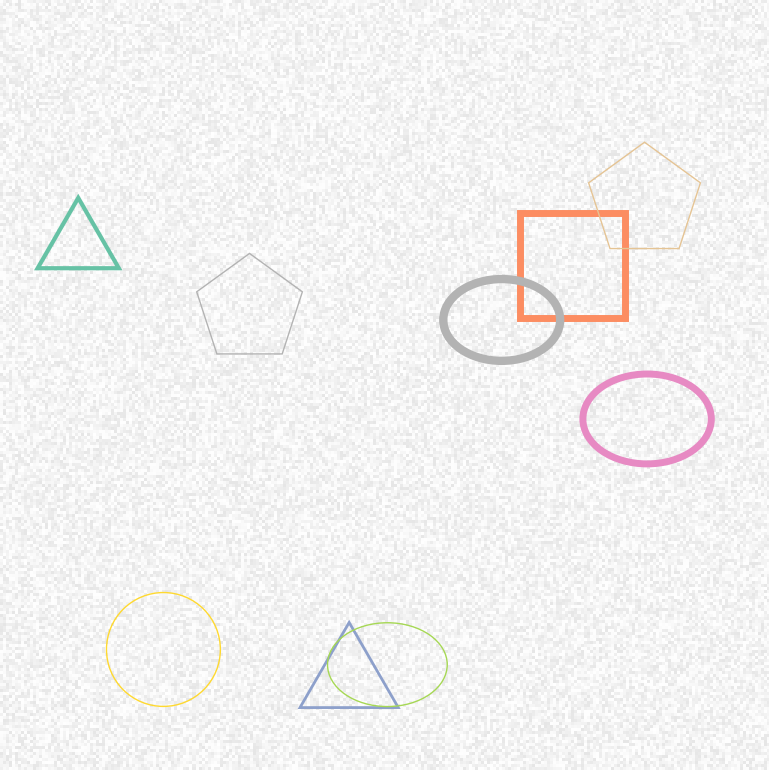[{"shape": "triangle", "thickness": 1.5, "radius": 0.3, "center": [0.102, 0.682]}, {"shape": "square", "thickness": 2.5, "radius": 0.34, "center": [0.743, 0.655]}, {"shape": "triangle", "thickness": 1, "radius": 0.37, "center": [0.453, 0.118]}, {"shape": "oval", "thickness": 2.5, "radius": 0.42, "center": [0.84, 0.456]}, {"shape": "oval", "thickness": 0.5, "radius": 0.39, "center": [0.503, 0.137]}, {"shape": "circle", "thickness": 0.5, "radius": 0.37, "center": [0.212, 0.157]}, {"shape": "pentagon", "thickness": 0.5, "radius": 0.38, "center": [0.837, 0.739]}, {"shape": "pentagon", "thickness": 0.5, "radius": 0.36, "center": [0.324, 0.599]}, {"shape": "oval", "thickness": 3, "radius": 0.38, "center": [0.652, 0.584]}]